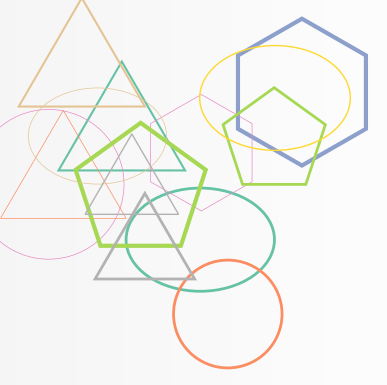[{"shape": "triangle", "thickness": 1.5, "radius": 0.94, "center": [0.314, 0.652]}, {"shape": "oval", "thickness": 2, "radius": 0.96, "center": [0.517, 0.377]}, {"shape": "triangle", "thickness": 0.5, "radius": 0.94, "center": [0.163, 0.526]}, {"shape": "circle", "thickness": 2, "radius": 0.7, "center": [0.588, 0.184]}, {"shape": "hexagon", "thickness": 3, "radius": 0.95, "center": [0.779, 0.761]}, {"shape": "hexagon", "thickness": 0.5, "radius": 0.76, "center": [0.52, 0.603]}, {"shape": "circle", "thickness": 0.5, "radius": 0.97, "center": [0.126, 0.521]}, {"shape": "pentagon", "thickness": 2, "radius": 0.69, "center": [0.708, 0.633]}, {"shape": "pentagon", "thickness": 3, "radius": 0.88, "center": [0.363, 0.504]}, {"shape": "oval", "thickness": 1, "radius": 0.97, "center": [0.71, 0.746]}, {"shape": "triangle", "thickness": 1.5, "radius": 0.94, "center": [0.211, 0.817]}, {"shape": "oval", "thickness": 0.5, "radius": 0.89, "center": [0.252, 0.647]}, {"shape": "triangle", "thickness": 1, "radius": 0.7, "center": [0.34, 0.513]}, {"shape": "triangle", "thickness": 2, "radius": 0.74, "center": [0.374, 0.349]}]